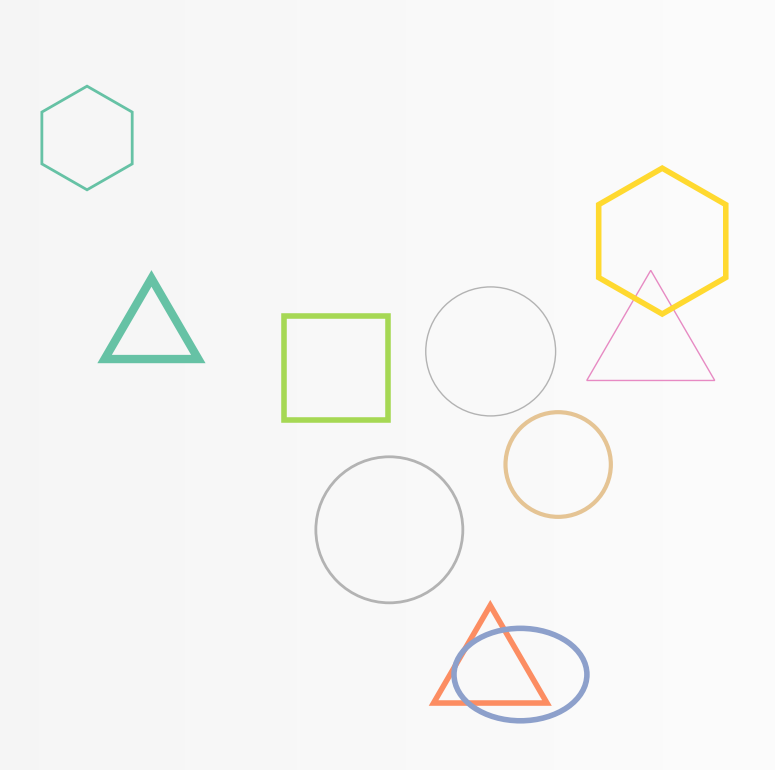[{"shape": "triangle", "thickness": 3, "radius": 0.35, "center": [0.195, 0.569]}, {"shape": "hexagon", "thickness": 1, "radius": 0.34, "center": [0.112, 0.821]}, {"shape": "triangle", "thickness": 2, "radius": 0.42, "center": [0.633, 0.129]}, {"shape": "oval", "thickness": 2, "radius": 0.43, "center": [0.672, 0.124]}, {"shape": "triangle", "thickness": 0.5, "radius": 0.48, "center": [0.84, 0.554]}, {"shape": "square", "thickness": 2, "radius": 0.34, "center": [0.433, 0.522]}, {"shape": "hexagon", "thickness": 2, "radius": 0.47, "center": [0.854, 0.687]}, {"shape": "circle", "thickness": 1.5, "radius": 0.34, "center": [0.72, 0.397]}, {"shape": "circle", "thickness": 1, "radius": 0.47, "center": [0.502, 0.312]}, {"shape": "circle", "thickness": 0.5, "radius": 0.42, "center": [0.633, 0.544]}]